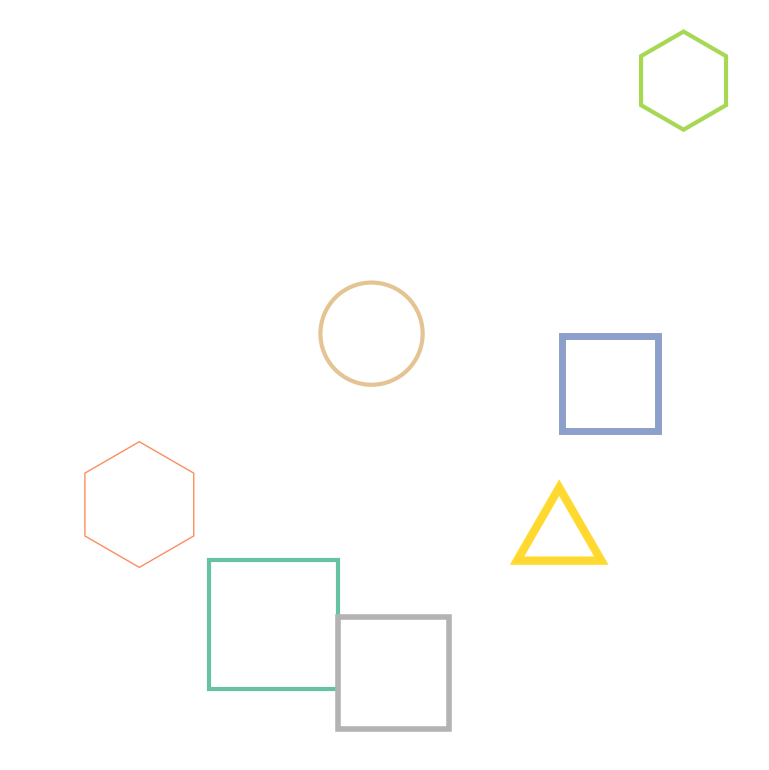[{"shape": "square", "thickness": 1.5, "radius": 0.42, "center": [0.355, 0.189]}, {"shape": "hexagon", "thickness": 0.5, "radius": 0.41, "center": [0.181, 0.345]}, {"shape": "square", "thickness": 2.5, "radius": 0.31, "center": [0.792, 0.502]}, {"shape": "hexagon", "thickness": 1.5, "radius": 0.32, "center": [0.888, 0.895]}, {"shape": "triangle", "thickness": 3, "radius": 0.32, "center": [0.726, 0.304]}, {"shape": "circle", "thickness": 1.5, "radius": 0.33, "center": [0.483, 0.567]}, {"shape": "square", "thickness": 2, "radius": 0.36, "center": [0.511, 0.126]}]